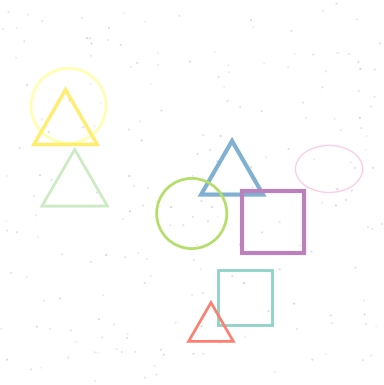[{"shape": "square", "thickness": 2, "radius": 0.36, "center": [0.636, 0.226]}, {"shape": "circle", "thickness": 2, "radius": 0.49, "center": [0.178, 0.725]}, {"shape": "triangle", "thickness": 2, "radius": 0.34, "center": [0.548, 0.147]}, {"shape": "triangle", "thickness": 3, "radius": 0.46, "center": [0.603, 0.541]}, {"shape": "circle", "thickness": 2, "radius": 0.46, "center": [0.498, 0.445]}, {"shape": "oval", "thickness": 1, "radius": 0.44, "center": [0.855, 0.561]}, {"shape": "square", "thickness": 3, "radius": 0.4, "center": [0.71, 0.423]}, {"shape": "triangle", "thickness": 2, "radius": 0.49, "center": [0.194, 0.514]}, {"shape": "triangle", "thickness": 2.5, "radius": 0.47, "center": [0.17, 0.672]}]